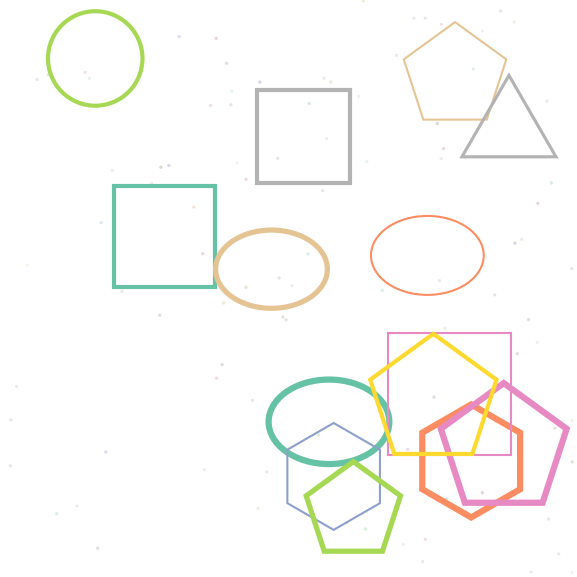[{"shape": "square", "thickness": 2, "radius": 0.44, "center": [0.285, 0.59]}, {"shape": "oval", "thickness": 3, "radius": 0.52, "center": [0.57, 0.269]}, {"shape": "oval", "thickness": 1, "radius": 0.49, "center": [0.74, 0.557]}, {"shape": "hexagon", "thickness": 3, "radius": 0.49, "center": [0.816, 0.201]}, {"shape": "hexagon", "thickness": 1, "radius": 0.46, "center": [0.578, 0.174]}, {"shape": "pentagon", "thickness": 3, "radius": 0.57, "center": [0.872, 0.221]}, {"shape": "square", "thickness": 1, "radius": 0.53, "center": [0.778, 0.316]}, {"shape": "pentagon", "thickness": 2.5, "radius": 0.43, "center": [0.612, 0.114]}, {"shape": "circle", "thickness": 2, "radius": 0.41, "center": [0.165, 0.898]}, {"shape": "pentagon", "thickness": 2, "radius": 0.57, "center": [0.75, 0.306]}, {"shape": "pentagon", "thickness": 1, "radius": 0.47, "center": [0.788, 0.868]}, {"shape": "oval", "thickness": 2.5, "radius": 0.48, "center": [0.47, 0.533]}, {"shape": "triangle", "thickness": 1.5, "radius": 0.47, "center": [0.881, 0.775]}, {"shape": "square", "thickness": 2, "radius": 0.4, "center": [0.526, 0.763]}]